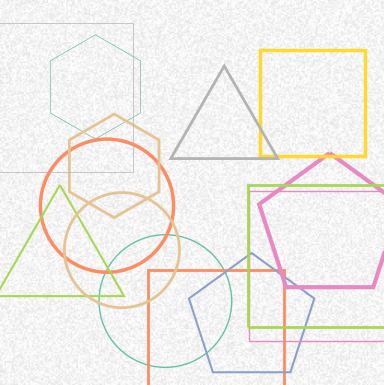[{"shape": "circle", "thickness": 1, "radius": 0.86, "center": [0.43, 0.218]}, {"shape": "hexagon", "thickness": 0.5, "radius": 0.68, "center": [0.248, 0.774]}, {"shape": "square", "thickness": 2, "radius": 0.88, "center": [0.561, 0.121]}, {"shape": "circle", "thickness": 2.5, "radius": 0.86, "center": [0.278, 0.466]}, {"shape": "pentagon", "thickness": 1.5, "radius": 0.86, "center": [0.654, 0.172]}, {"shape": "pentagon", "thickness": 3, "radius": 0.96, "center": [0.856, 0.41]}, {"shape": "square", "thickness": 1, "radius": 0.97, "center": [0.841, 0.308]}, {"shape": "square", "thickness": 2, "radius": 0.92, "center": [0.83, 0.335]}, {"shape": "triangle", "thickness": 1.5, "radius": 0.96, "center": [0.156, 0.327]}, {"shape": "square", "thickness": 2.5, "radius": 0.69, "center": [0.812, 0.732]}, {"shape": "circle", "thickness": 2, "radius": 0.75, "center": [0.317, 0.35]}, {"shape": "hexagon", "thickness": 2, "radius": 0.67, "center": [0.297, 0.569]}, {"shape": "square", "thickness": 0.5, "radius": 0.97, "center": [0.152, 0.747]}, {"shape": "triangle", "thickness": 2, "radius": 0.8, "center": [0.582, 0.668]}]